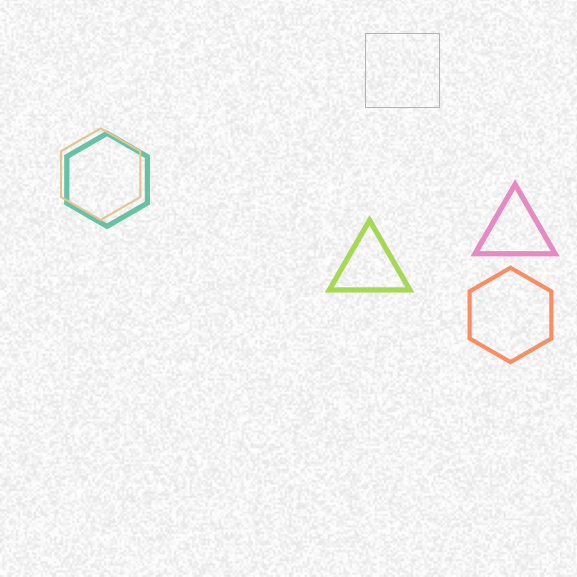[{"shape": "hexagon", "thickness": 2.5, "radius": 0.4, "center": [0.185, 0.688]}, {"shape": "hexagon", "thickness": 2, "radius": 0.41, "center": [0.884, 0.454]}, {"shape": "triangle", "thickness": 2.5, "radius": 0.4, "center": [0.892, 0.6]}, {"shape": "triangle", "thickness": 2.5, "radius": 0.4, "center": [0.64, 0.537]}, {"shape": "hexagon", "thickness": 1, "radius": 0.4, "center": [0.174, 0.698]}, {"shape": "square", "thickness": 0.5, "radius": 0.32, "center": [0.696, 0.877]}]